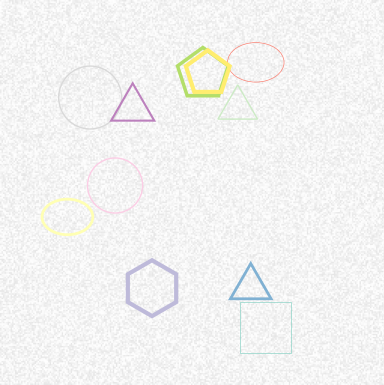[{"shape": "square", "thickness": 0.5, "radius": 0.33, "center": [0.689, 0.148]}, {"shape": "oval", "thickness": 2, "radius": 0.33, "center": [0.175, 0.437]}, {"shape": "hexagon", "thickness": 3, "radius": 0.36, "center": [0.395, 0.252]}, {"shape": "oval", "thickness": 0.5, "radius": 0.37, "center": [0.664, 0.838]}, {"shape": "triangle", "thickness": 2, "radius": 0.31, "center": [0.651, 0.254]}, {"shape": "pentagon", "thickness": 2.5, "radius": 0.35, "center": [0.527, 0.807]}, {"shape": "circle", "thickness": 1, "radius": 0.36, "center": [0.299, 0.518]}, {"shape": "circle", "thickness": 1, "radius": 0.41, "center": [0.234, 0.747]}, {"shape": "triangle", "thickness": 1.5, "radius": 0.32, "center": [0.345, 0.719]}, {"shape": "triangle", "thickness": 1, "radius": 0.3, "center": [0.618, 0.72]}, {"shape": "pentagon", "thickness": 3, "radius": 0.3, "center": [0.54, 0.81]}]